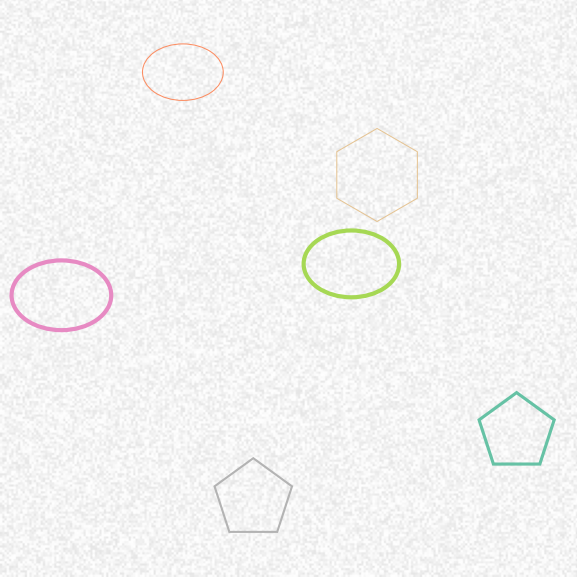[{"shape": "pentagon", "thickness": 1.5, "radius": 0.34, "center": [0.895, 0.251]}, {"shape": "oval", "thickness": 0.5, "radius": 0.35, "center": [0.317, 0.874]}, {"shape": "oval", "thickness": 2, "radius": 0.43, "center": [0.106, 0.488]}, {"shape": "oval", "thickness": 2, "radius": 0.41, "center": [0.608, 0.542]}, {"shape": "hexagon", "thickness": 0.5, "radius": 0.4, "center": [0.653, 0.696]}, {"shape": "pentagon", "thickness": 1, "radius": 0.35, "center": [0.439, 0.135]}]